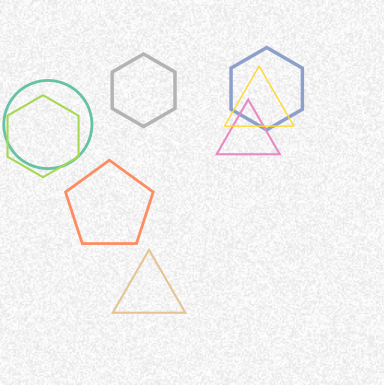[{"shape": "circle", "thickness": 2, "radius": 0.57, "center": [0.124, 0.677]}, {"shape": "pentagon", "thickness": 2, "radius": 0.6, "center": [0.284, 0.464]}, {"shape": "hexagon", "thickness": 2.5, "radius": 0.53, "center": [0.693, 0.77]}, {"shape": "triangle", "thickness": 1.5, "radius": 0.47, "center": [0.645, 0.647]}, {"shape": "hexagon", "thickness": 1.5, "radius": 0.53, "center": [0.112, 0.646]}, {"shape": "triangle", "thickness": 1, "radius": 0.52, "center": [0.673, 0.724]}, {"shape": "triangle", "thickness": 1.5, "radius": 0.54, "center": [0.387, 0.242]}, {"shape": "hexagon", "thickness": 2.5, "radius": 0.47, "center": [0.373, 0.766]}]